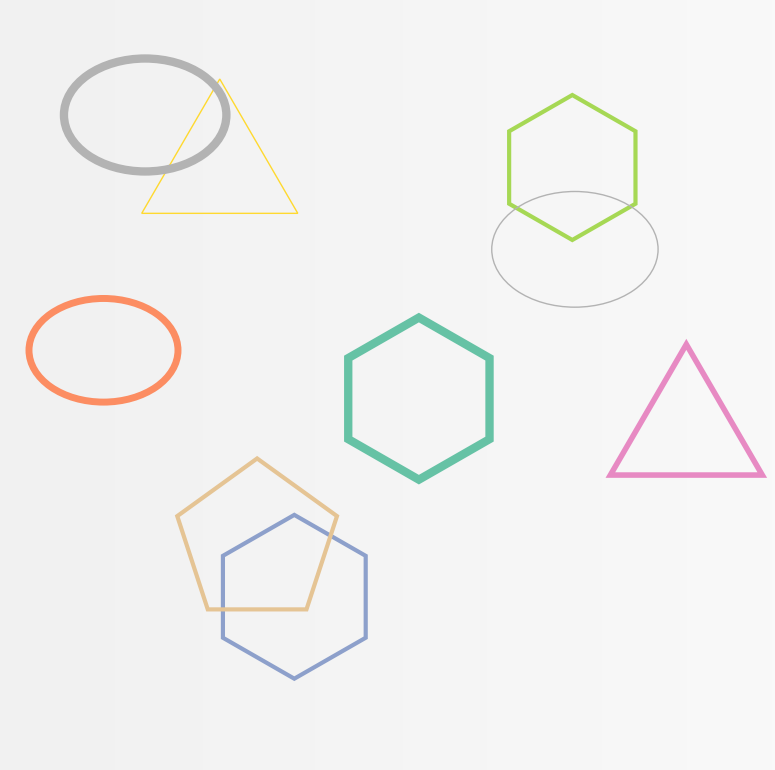[{"shape": "hexagon", "thickness": 3, "radius": 0.53, "center": [0.54, 0.482]}, {"shape": "oval", "thickness": 2.5, "radius": 0.48, "center": [0.134, 0.545]}, {"shape": "hexagon", "thickness": 1.5, "radius": 0.53, "center": [0.38, 0.225]}, {"shape": "triangle", "thickness": 2, "radius": 0.57, "center": [0.886, 0.44]}, {"shape": "hexagon", "thickness": 1.5, "radius": 0.47, "center": [0.738, 0.782]}, {"shape": "triangle", "thickness": 0.5, "radius": 0.58, "center": [0.284, 0.781]}, {"shape": "pentagon", "thickness": 1.5, "radius": 0.54, "center": [0.332, 0.296]}, {"shape": "oval", "thickness": 0.5, "radius": 0.54, "center": [0.742, 0.676]}, {"shape": "oval", "thickness": 3, "radius": 0.52, "center": [0.187, 0.851]}]